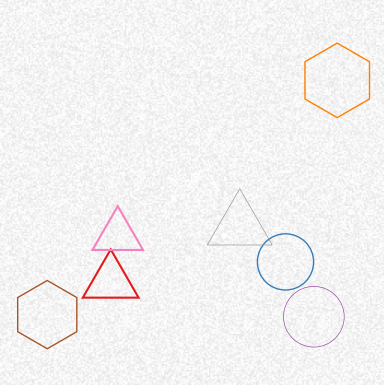[{"shape": "triangle", "thickness": 1.5, "radius": 0.42, "center": [0.288, 0.269]}, {"shape": "circle", "thickness": 1, "radius": 0.37, "center": [0.742, 0.32]}, {"shape": "circle", "thickness": 0.5, "radius": 0.39, "center": [0.815, 0.177]}, {"shape": "hexagon", "thickness": 1, "radius": 0.48, "center": [0.876, 0.791]}, {"shape": "hexagon", "thickness": 1, "radius": 0.44, "center": [0.123, 0.183]}, {"shape": "triangle", "thickness": 1.5, "radius": 0.38, "center": [0.306, 0.389]}, {"shape": "triangle", "thickness": 0.5, "radius": 0.49, "center": [0.623, 0.412]}]